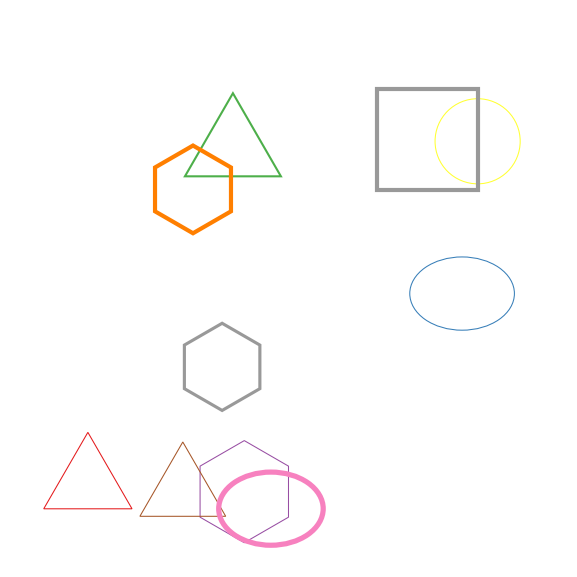[{"shape": "triangle", "thickness": 0.5, "radius": 0.44, "center": [0.152, 0.162]}, {"shape": "oval", "thickness": 0.5, "radius": 0.45, "center": [0.8, 0.491]}, {"shape": "triangle", "thickness": 1, "radius": 0.48, "center": [0.403, 0.742]}, {"shape": "hexagon", "thickness": 0.5, "radius": 0.44, "center": [0.423, 0.148]}, {"shape": "hexagon", "thickness": 2, "radius": 0.38, "center": [0.334, 0.671]}, {"shape": "circle", "thickness": 0.5, "radius": 0.37, "center": [0.827, 0.755]}, {"shape": "triangle", "thickness": 0.5, "radius": 0.43, "center": [0.317, 0.148]}, {"shape": "oval", "thickness": 2.5, "radius": 0.45, "center": [0.469, 0.118]}, {"shape": "square", "thickness": 2, "radius": 0.44, "center": [0.74, 0.757]}, {"shape": "hexagon", "thickness": 1.5, "radius": 0.38, "center": [0.385, 0.364]}]